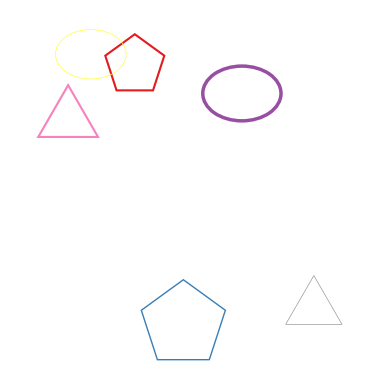[{"shape": "pentagon", "thickness": 1.5, "radius": 0.4, "center": [0.35, 0.83]}, {"shape": "pentagon", "thickness": 1, "radius": 0.57, "center": [0.476, 0.159]}, {"shape": "oval", "thickness": 2.5, "radius": 0.51, "center": [0.628, 0.757]}, {"shape": "oval", "thickness": 0.5, "radius": 0.46, "center": [0.236, 0.859]}, {"shape": "triangle", "thickness": 1.5, "radius": 0.45, "center": [0.177, 0.689]}, {"shape": "triangle", "thickness": 0.5, "radius": 0.42, "center": [0.815, 0.2]}]